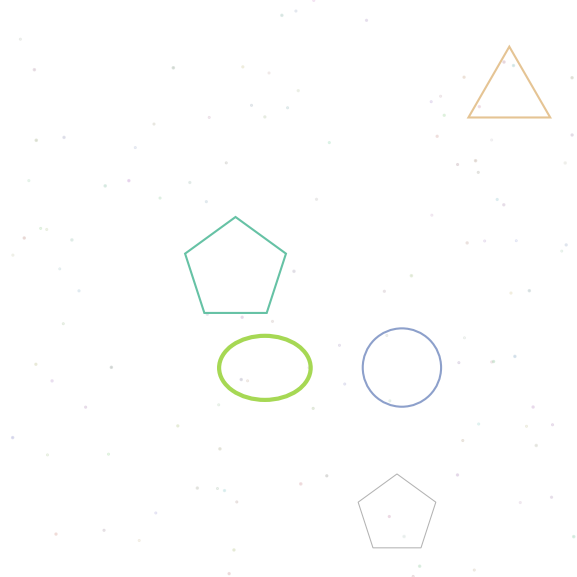[{"shape": "pentagon", "thickness": 1, "radius": 0.46, "center": [0.408, 0.532]}, {"shape": "circle", "thickness": 1, "radius": 0.34, "center": [0.696, 0.363]}, {"shape": "oval", "thickness": 2, "radius": 0.4, "center": [0.459, 0.362]}, {"shape": "triangle", "thickness": 1, "radius": 0.41, "center": [0.882, 0.837]}, {"shape": "pentagon", "thickness": 0.5, "radius": 0.35, "center": [0.687, 0.108]}]